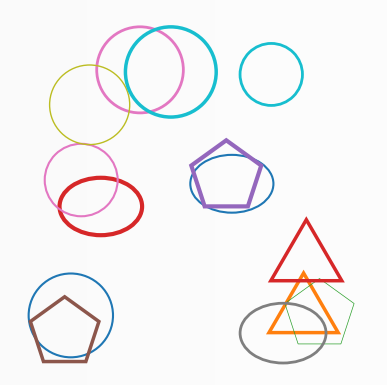[{"shape": "circle", "thickness": 1.5, "radius": 0.54, "center": [0.183, 0.181]}, {"shape": "oval", "thickness": 1.5, "radius": 0.54, "center": [0.598, 0.523]}, {"shape": "triangle", "thickness": 2.5, "radius": 0.52, "center": [0.783, 0.188]}, {"shape": "pentagon", "thickness": 0.5, "radius": 0.47, "center": [0.824, 0.183]}, {"shape": "triangle", "thickness": 2.5, "radius": 0.53, "center": [0.791, 0.324]}, {"shape": "oval", "thickness": 3, "radius": 0.53, "center": [0.26, 0.464]}, {"shape": "pentagon", "thickness": 3, "radius": 0.47, "center": [0.584, 0.541]}, {"shape": "pentagon", "thickness": 2.5, "radius": 0.46, "center": [0.167, 0.136]}, {"shape": "circle", "thickness": 1.5, "radius": 0.47, "center": [0.21, 0.532]}, {"shape": "circle", "thickness": 2, "radius": 0.56, "center": [0.361, 0.819]}, {"shape": "oval", "thickness": 2, "radius": 0.55, "center": [0.73, 0.135]}, {"shape": "circle", "thickness": 1, "radius": 0.52, "center": [0.231, 0.728]}, {"shape": "circle", "thickness": 2.5, "radius": 0.59, "center": [0.441, 0.813]}, {"shape": "circle", "thickness": 2, "radius": 0.4, "center": [0.7, 0.807]}]